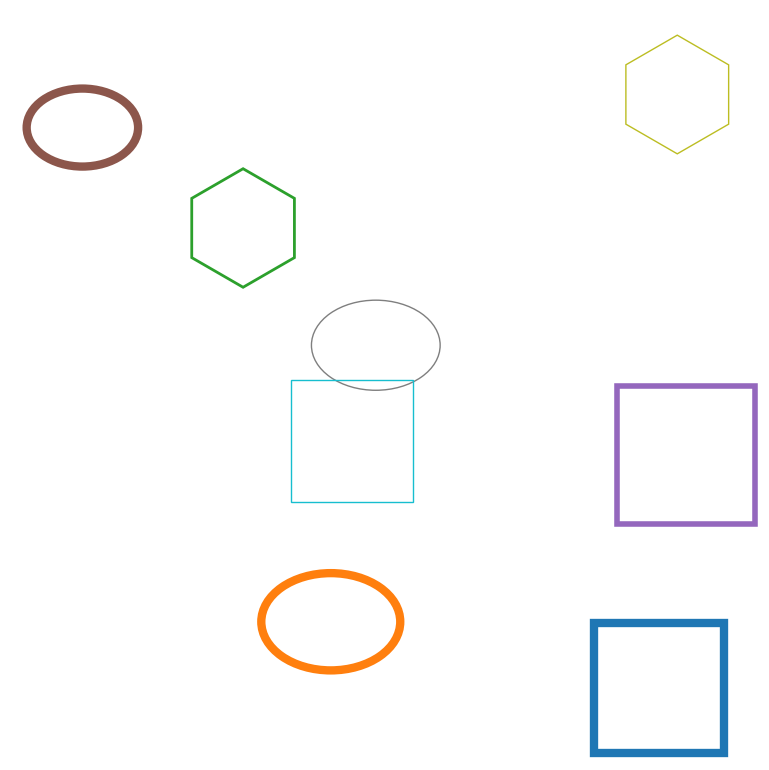[{"shape": "square", "thickness": 3, "radius": 0.42, "center": [0.856, 0.107]}, {"shape": "oval", "thickness": 3, "radius": 0.45, "center": [0.43, 0.193]}, {"shape": "hexagon", "thickness": 1, "radius": 0.38, "center": [0.316, 0.704]}, {"shape": "square", "thickness": 2, "radius": 0.45, "center": [0.89, 0.409]}, {"shape": "oval", "thickness": 3, "radius": 0.36, "center": [0.107, 0.834]}, {"shape": "oval", "thickness": 0.5, "radius": 0.42, "center": [0.488, 0.552]}, {"shape": "hexagon", "thickness": 0.5, "radius": 0.39, "center": [0.88, 0.877]}, {"shape": "square", "thickness": 0.5, "radius": 0.39, "center": [0.457, 0.428]}]